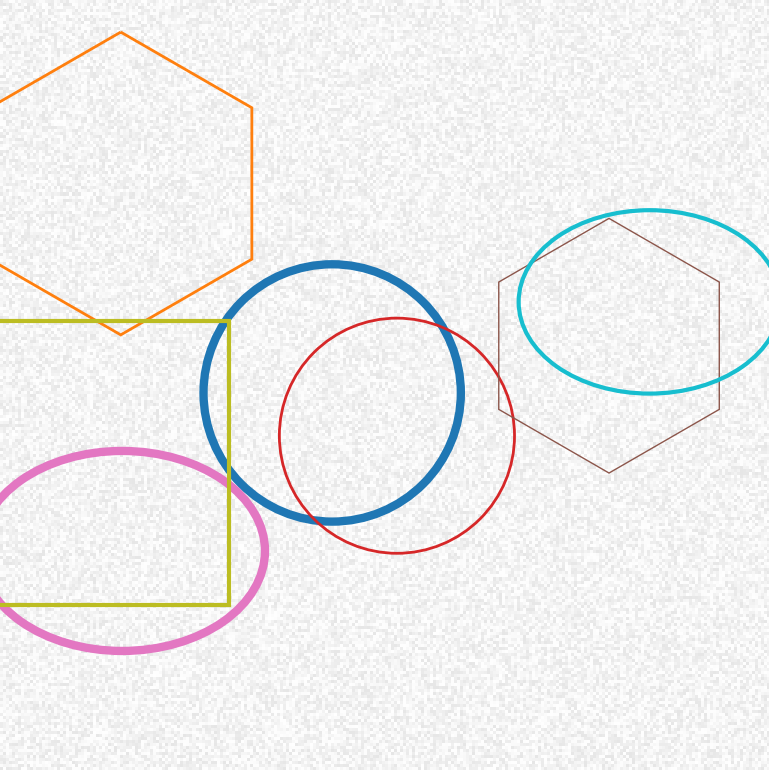[{"shape": "circle", "thickness": 3, "radius": 0.84, "center": [0.431, 0.49]}, {"shape": "hexagon", "thickness": 1, "radius": 0.98, "center": [0.157, 0.762]}, {"shape": "circle", "thickness": 1, "radius": 0.76, "center": [0.516, 0.434]}, {"shape": "hexagon", "thickness": 0.5, "radius": 0.83, "center": [0.791, 0.551]}, {"shape": "oval", "thickness": 3, "radius": 0.93, "center": [0.159, 0.284]}, {"shape": "square", "thickness": 1.5, "radius": 0.92, "center": [0.112, 0.399]}, {"shape": "oval", "thickness": 1.5, "radius": 0.85, "center": [0.844, 0.608]}]